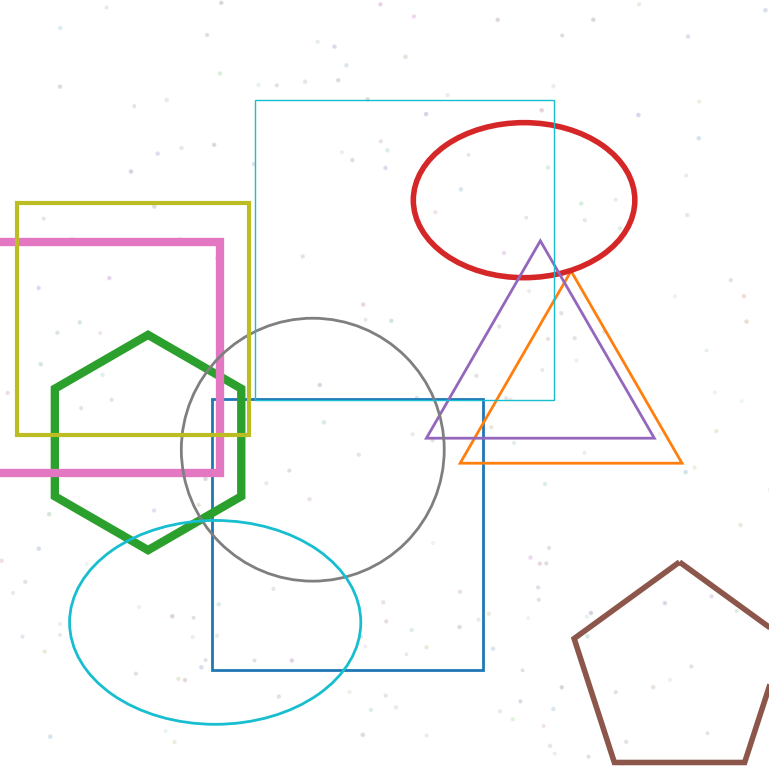[{"shape": "square", "thickness": 1, "radius": 0.88, "center": [0.451, 0.305]}, {"shape": "triangle", "thickness": 1, "radius": 0.83, "center": [0.742, 0.482]}, {"shape": "hexagon", "thickness": 3, "radius": 0.7, "center": [0.192, 0.425]}, {"shape": "oval", "thickness": 2, "radius": 0.72, "center": [0.681, 0.74]}, {"shape": "triangle", "thickness": 1, "radius": 0.85, "center": [0.702, 0.516]}, {"shape": "pentagon", "thickness": 2, "radius": 0.72, "center": [0.882, 0.126]}, {"shape": "square", "thickness": 3, "radius": 0.75, "center": [0.136, 0.536]}, {"shape": "circle", "thickness": 1, "radius": 0.85, "center": [0.406, 0.416]}, {"shape": "square", "thickness": 1.5, "radius": 0.75, "center": [0.173, 0.585]}, {"shape": "oval", "thickness": 1, "radius": 0.95, "center": [0.279, 0.192]}, {"shape": "square", "thickness": 0.5, "radius": 0.97, "center": [0.526, 0.675]}]